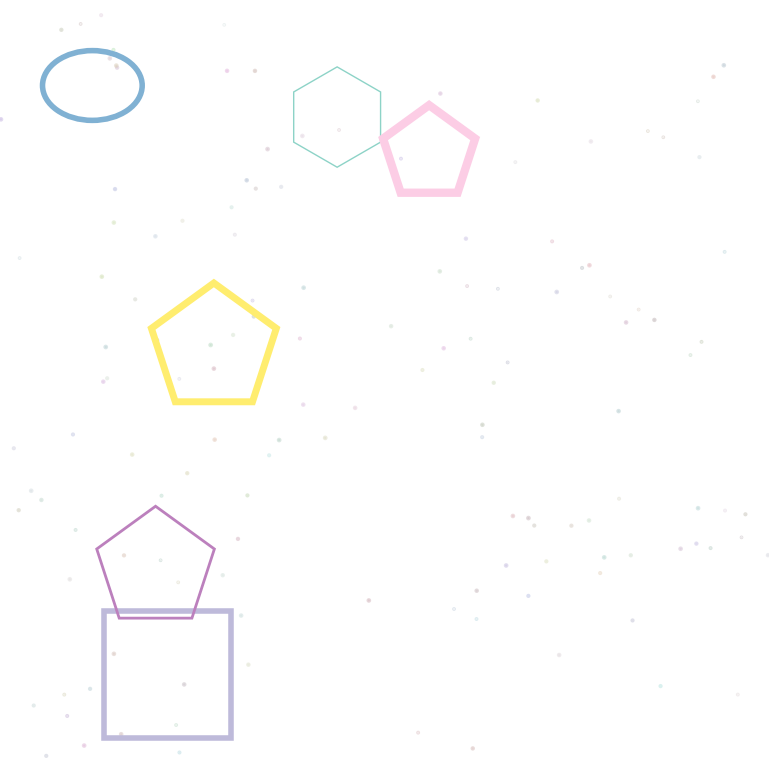[{"shape": "hexagon", "thickness": 0.5, "radius": 0.33, "center": [0.438, 0.848]}, {"shape": "square", "thickness": 2, "radius": 0.41, "center": [0.218, 0.124]}, {"shape": "oval", "thickness": 2, "radius": 0.32, "center": [0.12, 0.889]}, {"shape": "pentagon", "thickness": 3, "radius": 0.31, "center": [0.557, 0.801]}, {"shape": "pentagon", "thickness": 1, "radius": 0.4, "center": [0.202, 0.262]}, {"shape": "pentagon", "thickness": 2.5, "radius": 0.43, "center": [0.278, 0.547]}]